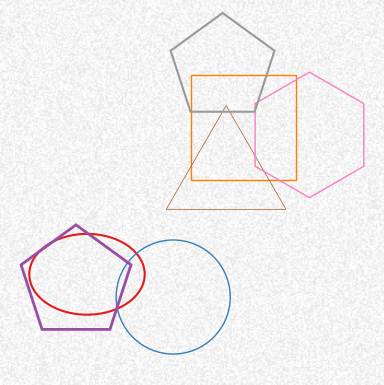[{"shape": "oval", "thickness": 1.5, "radius": 0.75, "center": [0.226, 0.288]}, {"shape": "circle", "thickness": 1, "radius": 0.74, "center": [0.45, 0.229]}, {"shape": "pentagon", "thickness": 2, "radius": 0.75, "center": [0.197, 0.266]}, {"shape": "square", "thickness": 1, "radius": 0.69, "center": [0.632, 0.669]}, {"shape": "triangle", "thickness": 0.5, "radius": 0.9, "center": [0.587, 0.546]}, {"shape": "hexagon", "thickness": 1, "radius": 0.81, "center": [0.804, 0.65]}, {"shape": "pentagon", "thickness": 1.5, "radius": 0.71, "center": [0.578, 0.824]}]